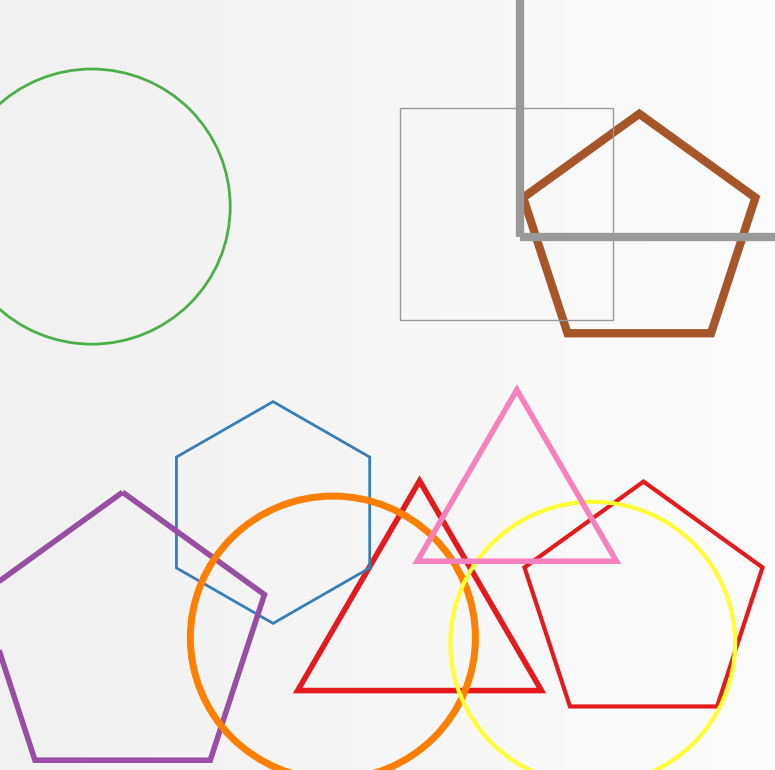[{"shape": "triangle", "thickness": 2, "radius": 0.91, "center": [0.541, 0.194]}, {"shape": "pentagon", "thickness": 1.5, "radius": 0.81, "center": [0.83, 0.213]}, {"shape": "hexagon", "thickness": 1, "radius": 0.72, "center": [0.352, 0.334]}, {"shape": "circle", "thickness": 1, "radius": 0.89, "center": [0.118, 0.732]}, {"shape": "pentagon", "thickness": 2, "radius": 0.96, "center": [0.158, 0.168]}, {"shape": "circle", "thickness": 2.5, "radius": 0.92, "center": [0.43, 0.172]}, {"shape": "circle", "thickness": 1.5, "radius": 0.92, "center": [0.765, 0.165]}, {"shape": "pentagon", "thickness": 3, "radius": 0.79, "center": [0.825, 0.695]}, {"shape": "triangle", "thickness": 2, "radius": 0.74, "center": [0.667, 0.345]}, {"shape": "square", "thickness": 0.5, "radius": 0.69, "center": [0.654, 0.722]}, {"shape": "square", "thickness": 3, "radius": 0.85, "center": [0.841, 0.863]}]